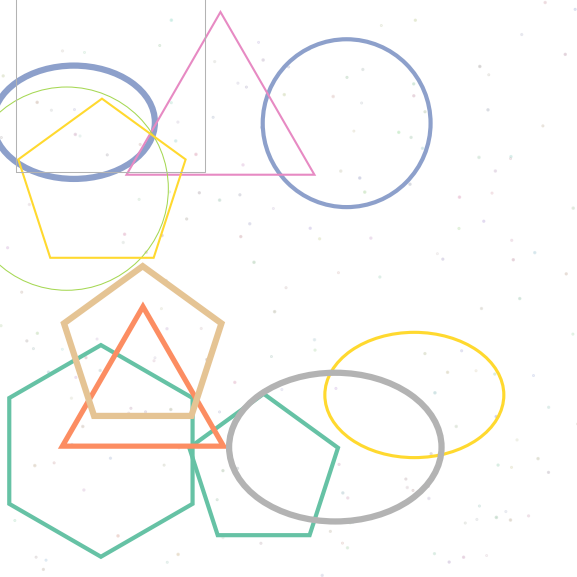[{"shape": "hexagon", "thickness": 2, "radius": 0.92, "center": [0.175, 0.218]}, {"shape": "pentagon", "thickness": 2, "radius": 0.68, "center": [0.457, 0.182]}, {"shape": "triangle", "thickness": 2.5, "radius": 0.81, "center": [0.248, 0.307]}, {"shape": "oval", "thickness": 3, "radius": 0.7, "center": [0.128, 0.787]}, {"shape": "circle", "thickness": 2, "radius": 0.73, "center": [0.6, 0.786]}, {"shape": "triangle", "thickness": 1, "radius": 0.94, "center": [0.382, 0.791]}, {"shape": "circle", "thickness": 0.5, "radius": 0.88, "center": [0.116, 0.672]}, {"shape": "oval", "thickness": 1.5, "radius": 0.77, "center": [0.717, 0.315]}, {"shape": "pentagon", "thickness": 1, "radius": 0.76, "center": [0.177, 0.676]}, {"shape": "pentagon", "thickness": 3, "radius": 0.72, "center": [0.247, 0.395]}, {"shape": "square", "thickness": 0.5, "radius": 0.82, "center": [0.192, 0.865]}, {"shape": "oval", "thickness": 3, "radius": 0.92, "center": [0.581, 0.225]}]